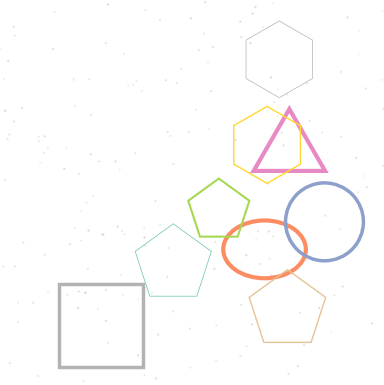[{"shape": "pentagon", "thickness": 0.5, "radius": 0.52, "center": [0.45, 0.315]}, {"shape": "oval", "thickness": 3, "radius": 0.54, "center": [0.687, 0.352]}, {"shape": "circle", "thickness": 2.5, "radius": 0.51, "center": [0.843, 0.424]}, {"shape": "triangle", "thickness": 3, "radius": 0.54, "center": [0.752, 0.61]}, {"shape": "pentagon", "thickness": 1.5, "radius": 0.42, "center": [0.568, 0.453]}, {"shape": "hexagon", "thickness": 1, "radius": 0.5, "center": [0.694, 0.624]}, {"shape": "pentagon", "thickness": 1, "radius": 0.52, "center": [0.747, 0.195]}, {"shape": "square", "thickness": 2.5, "radius": 0.54, "center": [0.262, 0.154]}, {"shape": "hexagon", "thickness": 0.5, "radius": 0.5, "center": [0.725, 0.846]}]